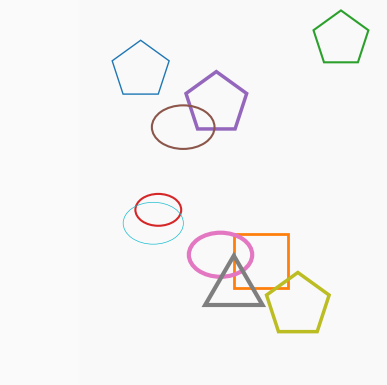[{"shape": "pentagon", "thickness": 1, "radius": 0.39, "center": [0.363, 0.818]}, {"shape": "square", "thickness": 2, "radius": 0.35, "center": [0.673, 0.322]}, {"shape": "pentagon", "thickness": 1.5, "radius": 0.37, "center": [0.88, 0.898]}, {"shape": "oval", "thickness": 1.5, "radius": 0.3, "center": [0.409, 0.455]}, {"shape": "pentagon", "thickness": 2.5, "radius": 0.41, "center": [0.558, 0.732]}, {"shape": "oval", "thickness": 1.5, "radius": 0.4, "center": [0.473, 0.67]}, {"shape": "oval", "thickness": 3, "radius": 0.41, "center": [0.569, 0.338]}, {"shape": "triangle", "thickness": 3, "radius": 0.43, "center": [0.603, 0.251]}, {"shape": "pentagon", "thickness": 2.5, "radius": 0.42, "center": [0.769, 0.207]}, {"shape": "oval", "thickness": 0.5, "radius": 0.39, "center": [0.396, 0.42]}]